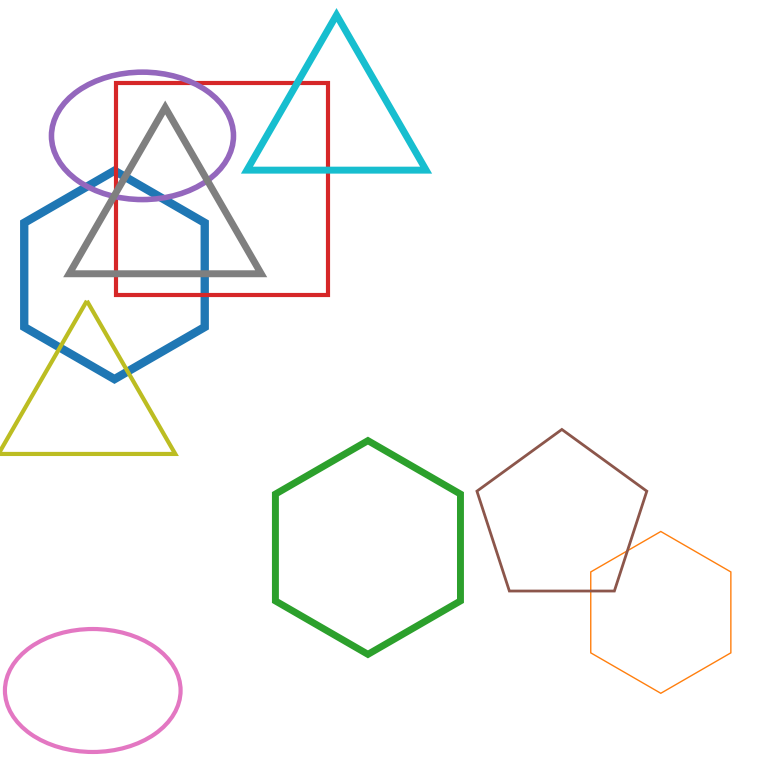[{"shape": "hexagon", "thickness": 3, "radius": 0.68, "center": [0.149, 0.643]}, {"shape": "hexagon", "thickness": 0.5, "radius": 0.53, "center": [0.858, 0.205]}, {"shape": "hexagon", "thickness": 2.5, "radius": 0.69, "center": [0.478, 0.289]}, {"shape": "square", "thickness": 1.5, "radius": 0.69, "center": [0.289, 0.755]}, {"shape": "oval", "thickness": 2, "radius": 0.59, "center": [0.185, 0.824]}, {"shape": "pentagon", "thickness": 1, "radius": 0.58, "center": [0.73, 0.326]}, {"shape": "oval", "thickness": 1.5, "radius": 0.57, "center": [0.12, 0.103]}, {"shape": "triangle", "thickness": 2.5, "radius": 0.72, "center": [0.215, 0.716]}, {"shape": "triangle", "thickness": 1.5, "radius": 0.66, "center": [0.113, 0.477]}, {"shape": "triangle", "thickness": 2.5, "radius": 0.67, "center": [0.437, 0.846]}]